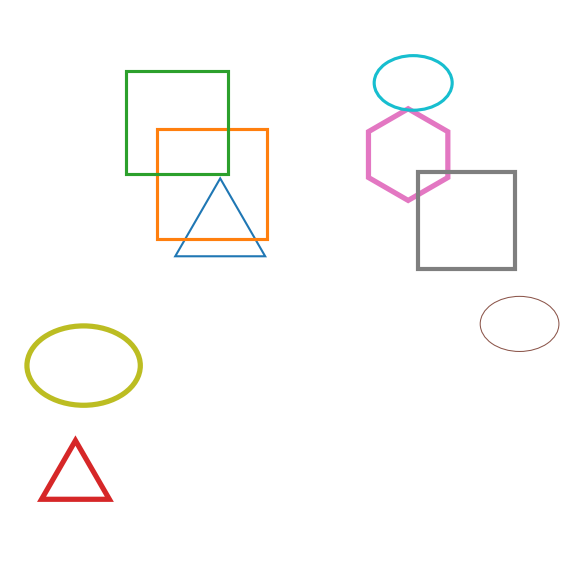[{"shape": "triangle", "thickness": 1, "radius": 0.45, "center": [0.381, 0.6]}, {"shape": "square", "thickness": 1.5, "radius": 0.48, "center": [0.367, 0.68]}, {"shape": "square", "thickness": 1.5, "radius": 0.44, "center": [0.306, 0.787]}, {"shape": "triangle", "thickness": 2.5, "radius": 0.34, "center": [0.131, 0.168]}, {"shape": "oval", "thickness": 0.5, "radius": 0.34, "center": [0.9, 0.438]}, {"shape": "hexagon", "thickness": 2.5, "radius": 0.4, "center": [0.707, 0.731]}, {"shape": "square", "thickness": 2, "radius": 0.42, "center": [0.808, 0.618]}, {"shape": "oval", "thickness": 2.5, "radius": 0.49, "center": [0.145, 0.366]}, {"shape": "oval", "thickness": 1.5, "radius": 0.34, "center": [0.715, 0.856]}]